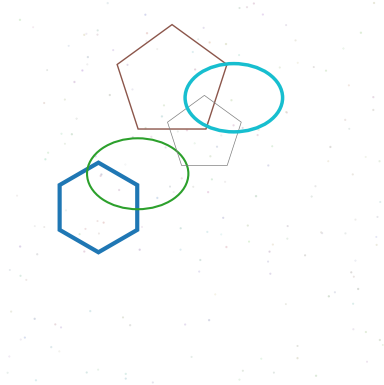[{"shape": "hexagon", "thickness": 3, "radius": 0.58, "center": [0.256, 0.461]}, {"shape": "oval", "thickness": 1.5, "radius": 0.66, "center": [0.358, 0.549]}, {"shape": "pentagon", "thickness": 1, "radius": 0.75, "center": [0.447, 0.786]}, {"shape": "pentagon", "thickness": 0.5, "radius": 0.5, "center": [0.531, 0.652]}, {"shape": "oval", "thickness": 2.5, "radius": 0.63, "center": [0.607, 0.746]}]